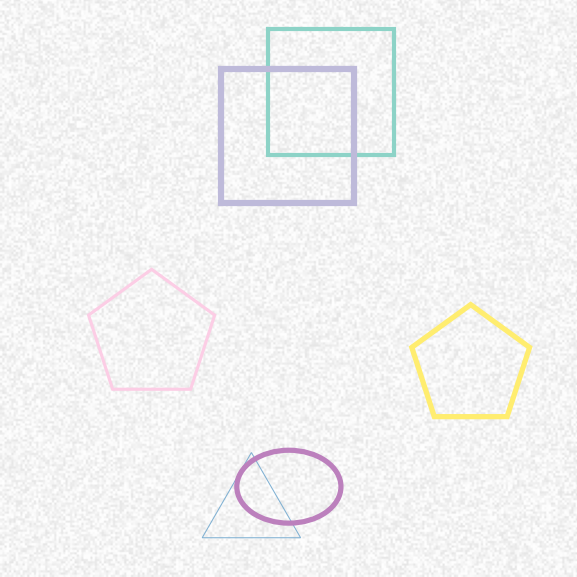[{"shape": "square", "thickness": 2, "radius": 0.54, "center": [0.574, 0.84]}, {"shape": "square", "thickness": 3, "radius": 0.58, "center": [0.498, 0.764]}, {"shape": "triangle", "thickness": 0.5, "radius": 0.49, "center": [0.435, 0.117]}, {"shape": "pentagon", "thickness": 1.5, "radius": 0.57, "center": [0.263, 0.418]}, {"shape": "oval", "thickness": 2.5, "radius": 0.45, "center": [0.5, 0.156]}, {"shape": "pentagon", "thickness": 2.5, "radius": 0.54, "center": [0.815, 0.364]}]